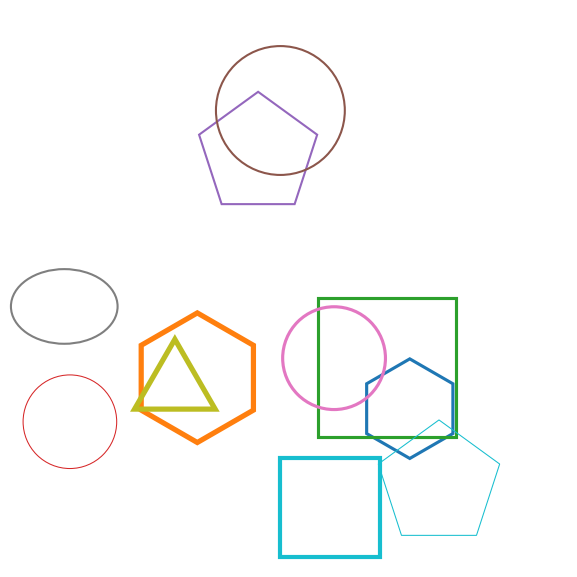[{"shape": "hexagon", "thickness": 1.5, "radius": 0.43, "center": [0.71, 0.291]}, {"shape": "hexagon", "thickness": 2.5, "radius": 0.56, "center": [0.342, 0.345]}, {"shape": "square", "thickness": 1.5, "radius": 0.6, "center": [0.67, 0.363]}, {"shape": "circle", "thickness": 0.5, "radius": 0.41, "center": [0.121, 0.269]}, {"shape": "pentagon", "thickness": 1, "radius": 0.54, "center": [0.447, 0.733]}, {"shape": "circle", "thickness": 1, "radius": 0.56, "center": [0.486, 0.808]}, {"shape": "circle", "thickness": 1.5, "radius": 0.44, "center": [0.578, 0.379]}, {"shape": "oval", "thickness": 1, "radius": 0.46, "center": [0.111, 0.468]}, {"shape": "triangle", "thickness": 2.5, "radius": 0.4, "center": [0.303, 0.331]}, {"shape": "square", "thickness": 2, "radius": 0.43, "center": [0.571, 0.12]}, {"shape": "pentagon", "thickness": 0.5, "radius": 0.55, "center": [0.76, 0.161]}]